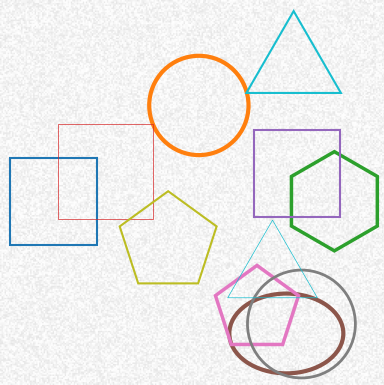[{"shape": "square", "thickness": 1.5, "radius": 0.57, "center": [0.139, 0.477]}, {"shape": "circle", "thickness": 3, "radius": 0.64, "center": [0.517, 0.726]}, {"shape": "hexagon", "thickness": 2.5, "radius": 0.64, "center": [0.869, 0.477]}, {"shape": "square", "thickness": 0.5, "radius": 0.62, "center": [0.273, 0.554]}, {"shape": "square", "thickness": 1.5, "radius": 0.56, "center": [0.771, 0.55]}, {"shape": "oval", "thickness": 3, "radius": 0.74, "center": [0.744, 0.134]}, {"shape": "pentagon", "thickness": 2.5, "radius": 0.57, "center": [0.668, 0.197]}, {"shape": "circle", "thickness": 2, "radius": 0.7, "center": [0.783, 0.158]}, {"shape": "pentagon", "thickness": 1.5, "radius": 0.66, "center": [0.437, 0.371]}, {"shape": "triangle", "thickness": 0.5, "radius": 0.67, "center": [0.708, 0.294]}, {"shape": "triangle", "thickness": 1.5, "radius": 0.71, "center": [0.763, 0.829]}]